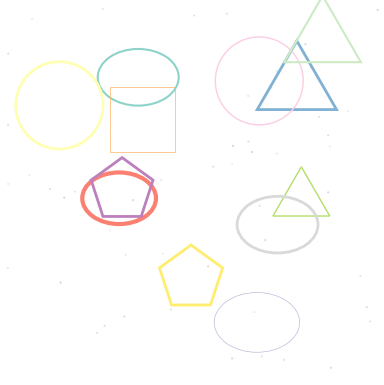[{"shape": "oval", "thickness": 1.5, "radius": 0.53, "center": [0.359, 0.799]}, {"shape": "circle", "thickness": 2, "radius": 0.57, "center": [0.154, 0.726]}, {"shape": "oval", "thickness": 0.5, "radius": 0.55, "center": [0.667, 0.163]}, {"shape": "oval", "thickness": 3, "radius": 0.48, "center": [0.309, 0.485]}, {"shape": "triangle", "thickness": 2, "radius": 0.59, "center": [0.771, 0.775]}, {"shape": "square", "thickness": 0.5, "radius": 0.42, "center": [0.369, 0.69]}, {"shape": "triangle", "thickness": 1, "radius": 0.43, "center": [0.783, 0.482]}, {"shape": "circle", "thickness": 1, "radius": 0.57, "center": [0.673, 0.79]}, {"shape": "oval", "thickness": 2, "radius": 0.53, "center": [0.721, 0.416]}, {"shape": "pentagon", "thickness": 2, "radius": 0.42, "center": [0.317, 0.506]}, {"shape": "triangle", "thickness": 1.5, "radius": 0.57, "center": [0.838, 0.896]}, {"shape": "pentagon", "thickness": 2, "radius": 0.43, "center": [0.496, 0.278]}]